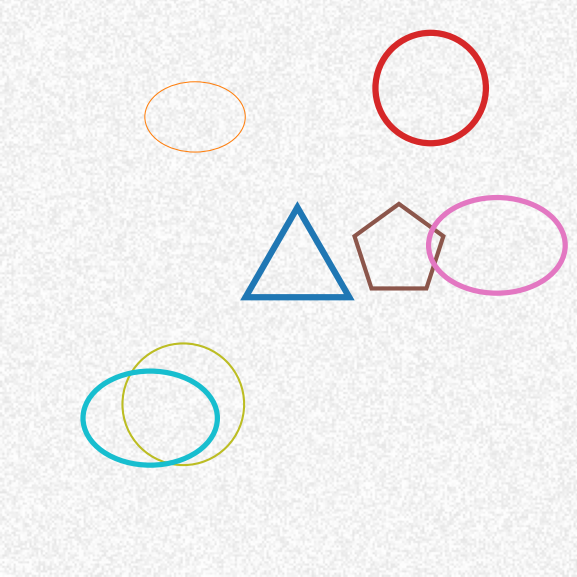[{"shape": "triangle", "thickness": 3, "radius": 0.52, "center": [0.515, 0.536]}, {"shape": "oval", "thickness": 0.5, "radius": 0.43, "center": [0.338, 0.797]}, {"shape": "circle", "thickness": 3, "radius": 0.48, "center": [0.746, 0.847]}, {"shape": "pentagon", "thickness": 2, "radius": 0.4, "center": [0.691, 0.565]}, {"shape": "oval", "thickness": 2.5, "radius": 0.59, "center": [0.86, 0.574]}, {"shape": "circle", "thickness": 1, "radius": 0.53, "center": [0.317, 0.299]}, {"shape": "oval", "thickness": 2.5, "radius": 0.58, "center": [0.26, 0.275]}]